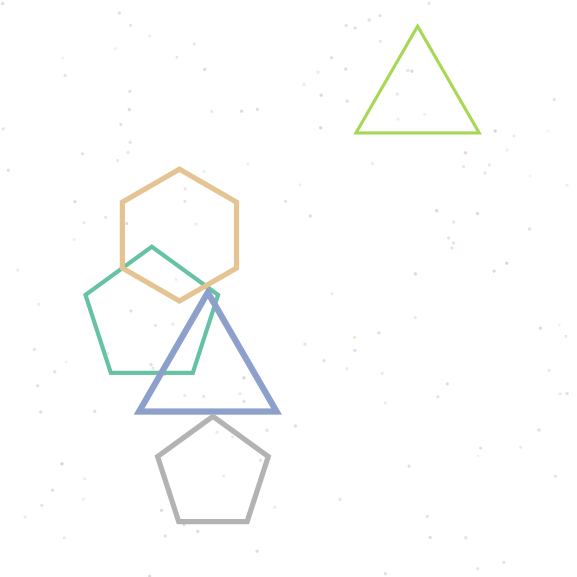[{"shape": "pentagon", "thickness": 2, "radius": 0.6, "center": [0.263, 0.451]}, {"shape": "triangle", "thickness": 3, "radius": 0.69, "center": [0.36, 0.355]}, {"shape": "triangle", "thickness": 1.5, "radius": 0.62, "center": [0.723, 0.831]}, {"shape": "hexagon", "thickness": 2.5, "radius": 0.57, "center": [0.311, 0.592]}, {"shape": "pentagon", "thickness": 2.5, "radius": 0.5, "center": [0.369, 0.177]}]